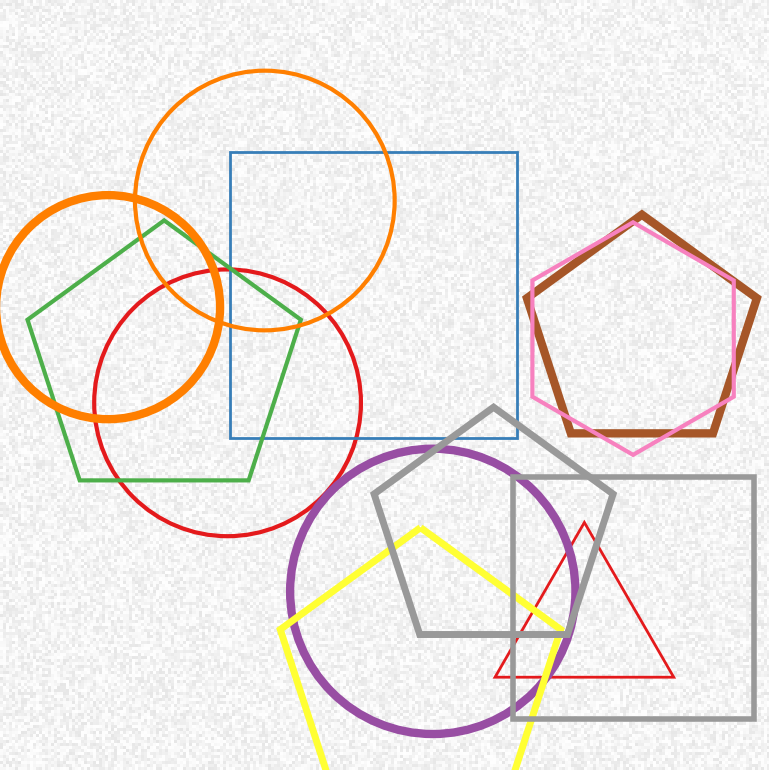[{"shape": "circle", "thickness": 1.5, "radius": 0.87, "center": [0.296, 0.477]}, {"shape": "triangle", "thickness": 1, "radius": 0.67, "center": [0.759, 0.188]}, {"shape": "square", "thickness": 1, "radius": 0.93, "center": [0.485, 0.617]}, {"shape": "pentagon", "thickness": 1.5, "radius": 0.93, "center": [0.213, 0.527]}, {"shape": "circle", "thickness": 3, "radius": 0.93, "center": [0.562, 0.232]}, {"shape": "circle", "thickness": 1.5, "radius": 0.84, "center": [0.344, 0.74]}, {"shape": "circle", "thickness": 3, "radius": 0.73, "center": [0.14, 0.601]}, {"shape": "pentagon", "thickness": 2.5, "radius": 0.96, "center": [0.546, 0.123]}, {"shape": "pentagon", "thickness": 3, "radius": 0.79, "center": [0.834, 0.564]}, {"shape": "hexagon", "thickness": 1.5, "radius": 0.75, "center": [0.822, 0.56]}, {"shape": "pentagon", "thickness": 2.5, "radius": 0.82, "center": [0.641, 0.308]}, {"shape": "square", "thickness": 2, "radius": 0.78, "center": [0.823, 0.224]}]